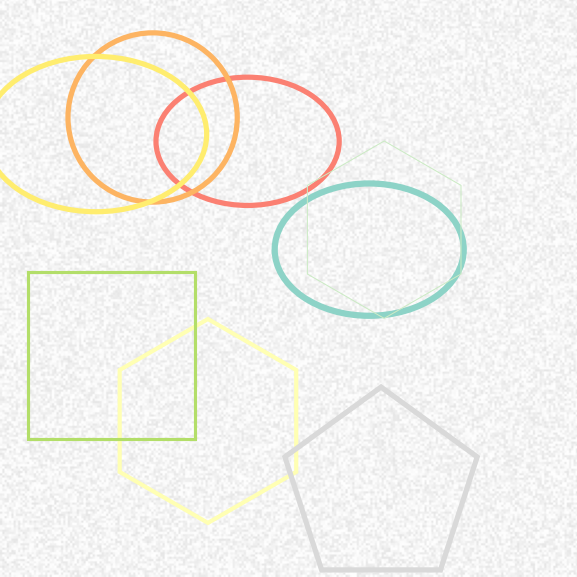[{"shape": "oval", "thickness": 3, "radius": 0.82, "center": [0.639, 0.567]}, {"shape": "hexagon", "thickness": 2, "radius": 0.88, "center": [0.36, 0.27]}, {"shape": "oval", "thickness": 2.5, "radius": 0.79, "center": [0.429, 0.754]}, {"shape": "circle", "thickness": 2.5, "radius": 0.73, "center": [0.264, 0.796]}, {"shape": "square", "thickness": 1.5, "radius": 0.72, "center": [0.192, 0.383]}, {"shape": "pentagon", "thickness": 2.5, "radius": 0.88, "center": [0.66, 0.154]}, {"shape": "hexagon", "thickness": 0.5, "radius": 0.77, "center": [0.665, 0.601]}, {"shape": "oval", "thickness": 2.5, "radius": 0.96, "center": [0.166, 0.767]}]